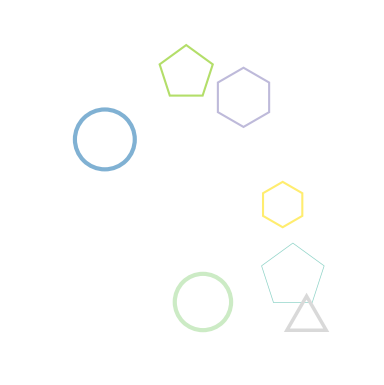[{"shape": "pentagon", "thickness": 0.5, "radius": 0.43, "center": [0.761, 0.283]}, {"shape": "hexagon", "thickness": 1.5, "radius": 0.38, "center": [0.632, 0.747]}, {"shape": "circle", "thickness": 3, "radius": 0.39, "center": [0.272, 0.638]}, {"shape": "pentagon", "thickness": 1.5, "radius": 0.36, "center": [0.484, 0.81]}, {"shape": "triangle", "thickness": 2.5, "radius": 0.3, "center": [0.796, 0.172]}, {"shape": "circle", "thickness": 3, "radius": 0.37, "center": [0.527, 0.216]}, {"shape": "hexagon", "thickness": 1.5, "radius": 0.29, "center": [0.734, 0.469]}]